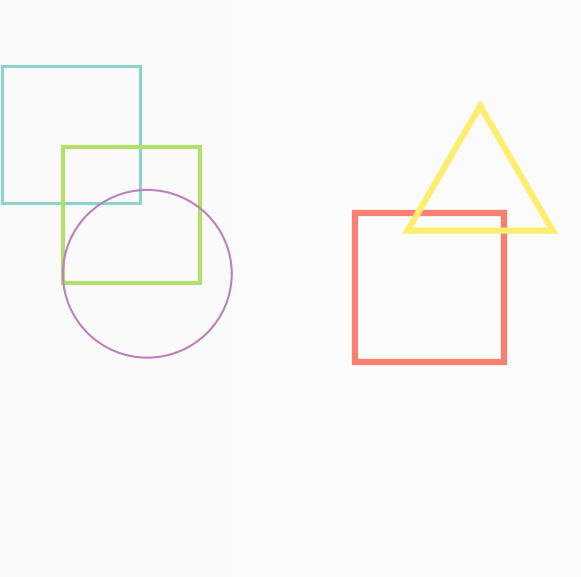[{"shape": "square", "thickness": 1.5, "radius": 0.59, "center": [0.123, 0.766]}, {"shape": "square", "thickness": 3, "radius": 0.64, "center": [0.739, 0.501]}, {"shape": "square", "thickness": 2, "radius": 0.59, "center": [0.226, 0.627]}, {"shape": "circle", "thickness": 1, "radius": 0.73, "center": [0.253, 0.525]}, {"shape": "triangle", "thickness": 3, "radius": 0.72, "center": [0.826, 0.672]}]